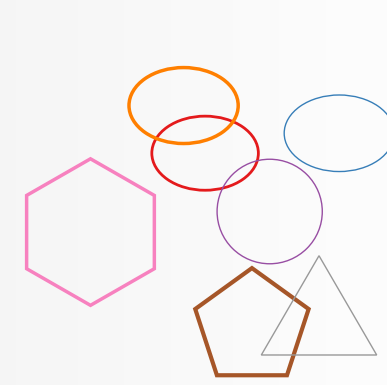[{"shape": "oval", "thickness": 2, "radius": 0.69, "center": [0.529, 0.602]}, {"shape": "oval", "thickness": 1, "radius": 0.71, "center": [0.875, 0.654]}, {"shape": "circle", "thickness": 1, "radius": 0.68, "center": [0.696, 0.451]}, {"shape": "oval", "thickness": 2.5, "radius": 0.7, "center": [0.474, 0.726]}, {"shape": "pentagon", "thickness": 3, "radius": 0.77, "center": [0.65, 0.15]}, {"shape": "hexagon", "thickness": 2.5, "radius": 0.95, "center": [0.234, 0.397]}, {"shape": "triangle", "thickness": 1, "radius": 0.86, "center": [0.823, 0.164]}]